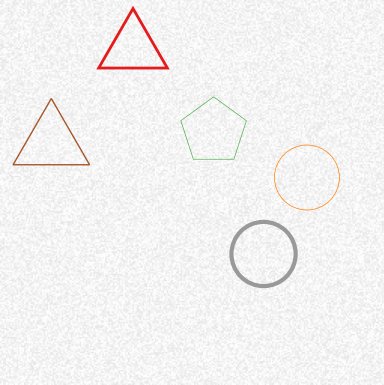[{"shape": "triangle", "thickness": 2, "radius": 0.52, "center": [0.346, 0.875]}, {"shape": "pentagon", "thickness": 0.5, "radius": 0.45, "center": [0.555, 0.659]}, {"shape": "circle", "thickness": 0.5, "radius": 0.42, "center": [0.797, 0.539]}, {"shape": "triangle", "thickness": 1, "radius": 0.57, "center": [0.133, 0.629]}, {"shape": "circle", "thickness": 3, "radius": 0.42, "center": [0.685, 0.34]}]